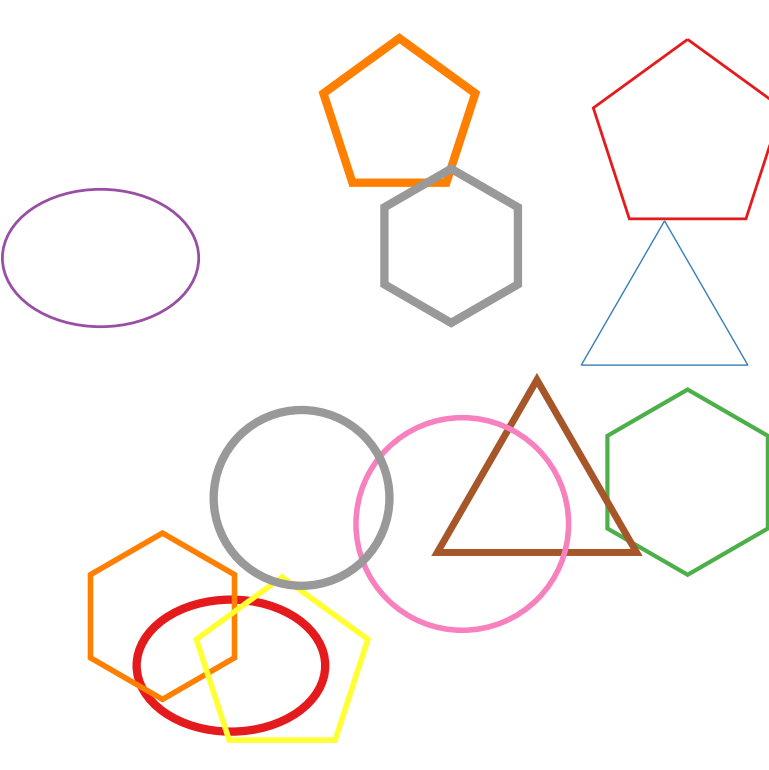[{"shape": "pentagon", "thickness": 1, "radius": 0.64, "center": [0.893, 0.82]}, {"shape": "oval", "thickness": 3, "radius": 0.61, "center": [0.3, 0.136]}, {"shape": "triangle", "thickness": 0.5, "radius": 0.62, "center": [0.863, 0.588]}, {"shape": "hexagon", "thickness": 1.5, "radius": 0.6, "center": [0.893, 0.374]}, {"shape": "oval", "thickness": 1, "radius": 0.64, "center": [0.131, 0.665]}, {"shape": "hexagon", "thickness": 2, "radius": 0.54, "center": [0.211, 0.2]}, {"shape": "pentagon", "thickness": 3, "radius": 0.52, "center": [0.519, 0.847]}, {"shape": "pentagon", "thickness": 2, "radius": 0.59, "center": [0.366, 0.134]}, {"shape": "triangle", "thickness": 2.5, "radius": 0.75, "center": [0.697, 0.357]}, {"shape": "circle", "thickness": 2, "radius": 0.69, "center": [0.6, 0.32]}, {"shape": "hexagon", "thickness": 3, "radius": 0.5, "center": [0.586, 0.681]}, {"shape": "circle", "thickness": 3, "radius": 0.57, "center": [0.392, 0.353]}]